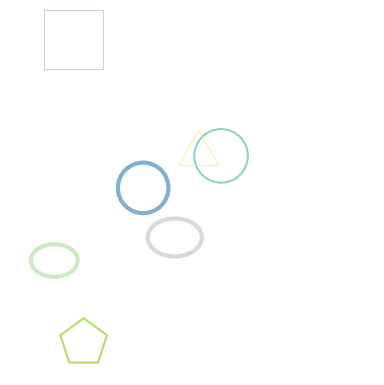[{"shape": "circle", "thickness": 1.5, "radius": 0.35, "center": [0.574, 0.595]}, {"shape": "square", "thickness": 0.5, "radius": 0.38, "center": [0.191, 0.898]}, {"shape": "circle", "thickness": 3, "radius": 0.33, "center": [0.372, 0.512]}, {"shape": "pentagon", "thickness": 1.5, "radius": 0.32, "center": [0.217, 0.11]}, {"shape": "oval", "thickness": 3, "radius": 0.35, "center": [0.454, 0.383]}, {"shape": "oval", "thickness": 3, "radius": 0.3, "center": [0.141, 0.323]}, {"shape": "triangle", "thickness": 0.5, "radius": 0.3, "center": [0.516, 0.601]}]